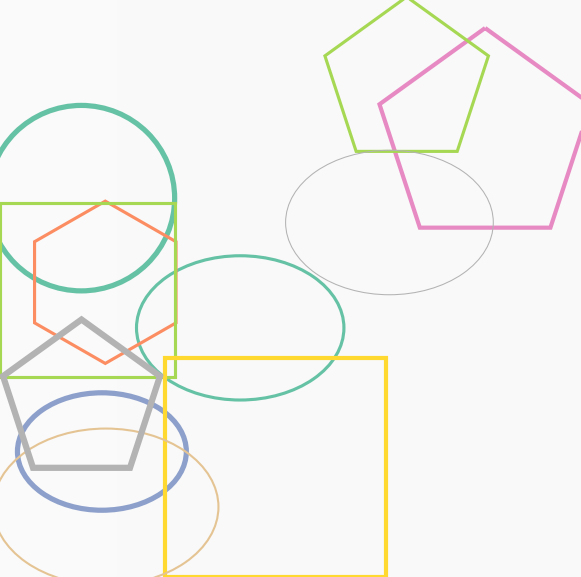[{"shape": "oval", "thickness": 1.5, "radius": 0.89, "center": [0.413, 0.431]}, {"shape": "circle", "thickness": 2.5, "radius": 0.8, "center": [0.14, 0.656]}, {"shape": "hexagon", "thickness": 1.5, "radius": 0.7, "center": [0.181, 0.51]}, {"shape": "oval", "thickness": 2.5, "radius": 0.73, "center": [0.175, 0.217]}, {"shape": "pentagon", "thickness": 2, "radius": 0.96, "center": [0.835, 0.76]}, {"shape": "pentagon", "thickness": 1.5, "radius": 0.74, "center": [0.7, 0.857]}, {"shape": "square", "thickness": 1.5, "radius": 0.75, "center": [0.151, 0.497]}, {"shape": "square", "thickness": 2, "radius": 0.95, "center": [0.474, 0.19]}, {"shape": "oval", "thickness": 1, "radius": 0.97, "center": [0.182, 0.121]}, {"shape": "oval", "thickness": 0.5, "radius": 0.89, "center": [0.67, 0.614]}, {"shape": "pentagon", "thickness": 3, "radius": 0.71, "center": [0.14, 0.304]}]